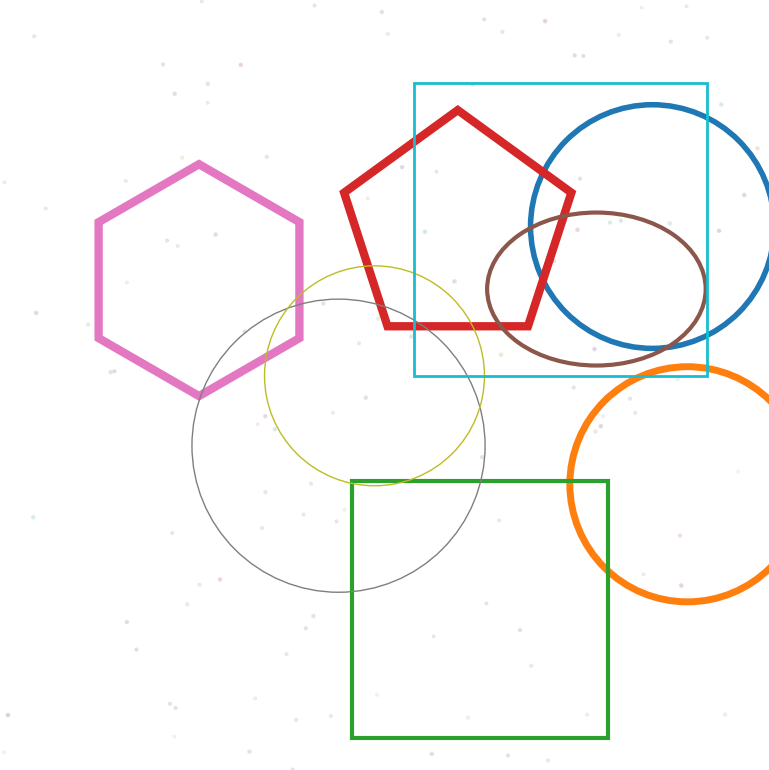[{"shape": "circle", "thickness": 2, "radius": 0.79, "center": [0.847, 0.706]}, {"shape": "circle", "thickness": 2.5, "radius": 0.76, "center": [0.893, 0.371]}, {"shape": "square", "thickness": 1.5, "radius": 0.83, "center": [0.623, 0.209]}, {"shape": "pentagon", "thickness": 3, "radius": 0.78, "center": [0.594, 0.702]}, {"shape": "oval", "thickness": 1.5, "radius": 0.71, "center": [0.775, 0.625]}, {"shape": "hexagon", "thickness": 3, "radius": 0.75, "center": [0.258, 0.636]}, {"shape": "circle", "thickness": 0.5, "radius": 0.95, "center": [0.44, 0.421]}, {"shape": "circle", "thickness": 0.5, "radius": 0.71, "center": [0.486, 0.512]}, {"shape": "square", "thickness": 1, "radius": 0.95, "center": [0.728, 0.702]}]